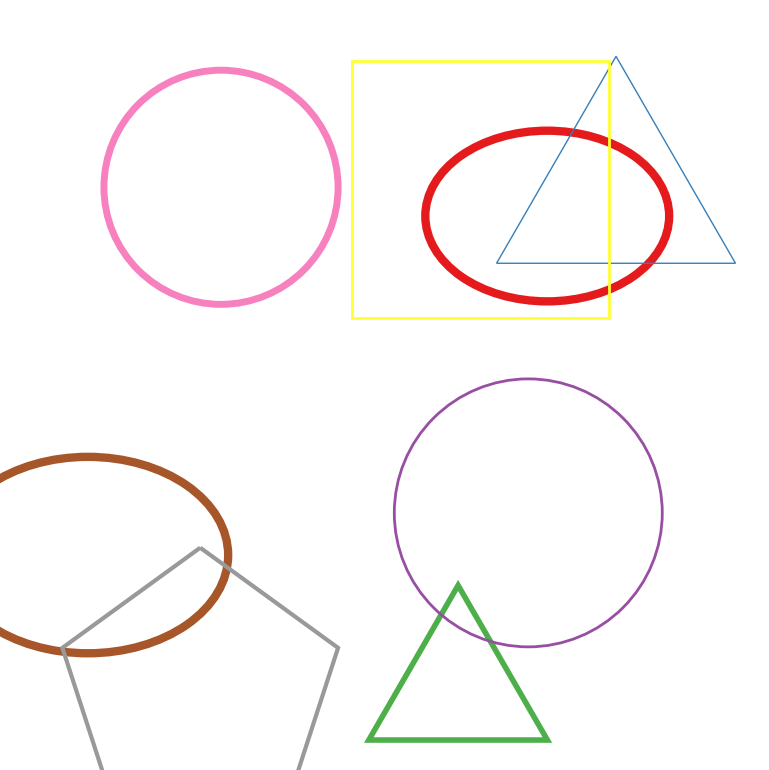[{"shape": "oval", "thickness": 3, "radius": 0.79, "center": [0.711, 0.719]}, {"shape": "triangle", "thickness": 0.5, "radius": 0.9, "center": [0.8, 0.748]}, {"shape": "triangle", "thickness": 2, "radius": 0.67, "center": [0.595, 0.106]}, {"shape": "circle", "thickness": 1, "radius": 0.87, "center": [0.686, 0.334]}, {"shape": "square", "thickness": 1, "radius": 0.84, "center": [0.624, 0.754]}, {"shape": "oval", "thickness": 3, "radius": 0.91, "center": [0.114, 0.279]}, {"shape": "circle", "thickness": 2.5, "radius": 0.76, "center": [0.287, 0.757]}, {"shape": "pentagon", "thickness": 1.5, "radius": 0.94, "center": [0.26, 0.1]}]